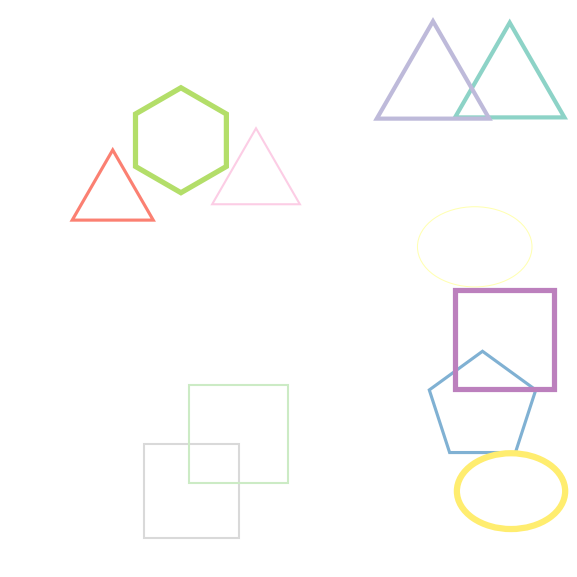[{"shape": "triangle", "thickness": 2, "radius": 0.55, "center": [0.883, 0.851]}, {"shape": "oval", "thickness": 0.5, "radius": 0.5, "center": [0.822, 0.572]}, {"shape": "triangle", "thickness": 2, "radius": 0.56, "center": [0.75, 0.85]}, {"shape": "triangle", "thickness": 1.5, "radius": 0.4, "center": [0.195, 0.658]}, {"shape": "pentagon", "thickness": 1.5, "radius": 0.48, "center": [0.836, 0.294]}, {"shape": "hexagon", "thickness": 2.5, "radius": 0.45, "center": [0.313, 0.756]}, {"shape": "triangle", "thickness": 1, "radius": 0.44, "center": [0.443, 0.689]}, {"shape": "square", "thickness": 1, "radius": 0.41, "center": [0.331, 0.149]}, {"shape": "square", "thickness": 2.5, "radius": 0.43, "center": [0.873, 0.411]}, {"shape": "square", "thickness": 1, "radius": 0.43, "center": [0.413, 0.248]}, {"shape": "oval", "thickness": 3, "radius": 0.47, "center": [0.885, 0.149]}]